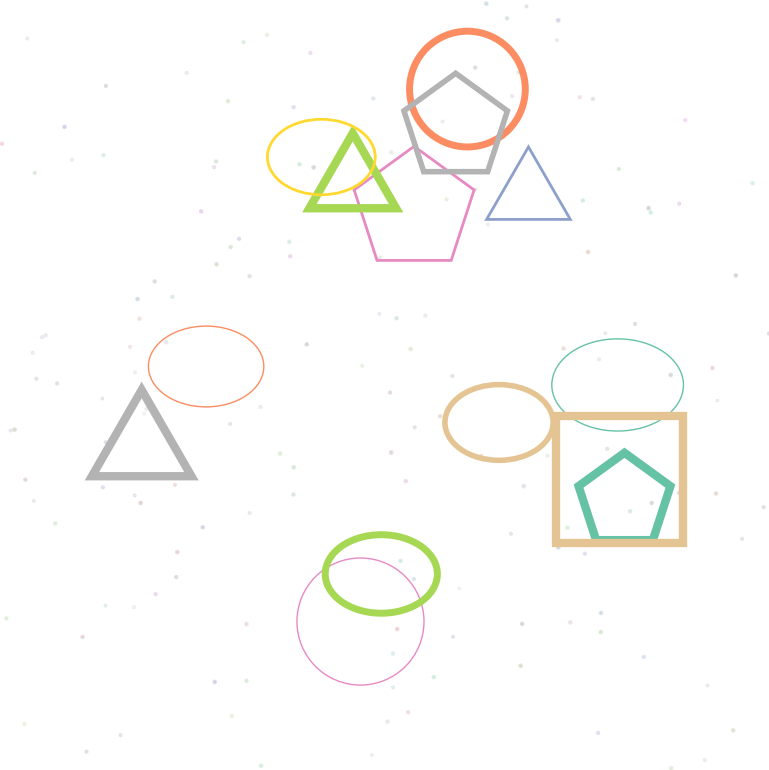[{"shape": "pentagon", "thickness": 3, "radius": 0.31, "center": [0.811, 0.349]}, {"shape": "oval", "thickness": 0.5, "radius": 0.43, "center": [0.802, 0.5]}, {"shape": "circle", "thickness": 2.5, "radius": 0.38, "center": [0.607, 0.884]}, {"shape": "oval", "thickness": 0.5, "radius": 0.37, "center": [0.268, 0.524]}, {"shape": "triangle", "thickness": 1, "radius": 0.31, "center": [0.686, 0.746]}, {"shape": "pentagon", "thickness": 1, "radius": 0.41, "center": [0.538, 0.728]}, {"shape": "circle", "thickness": 0.5, "radius": 0.41, "center": [0.468, 0.193]}, {"shape": "triangle", "thickness": 3, "radius": 0.33, "center": [0.458, 0.762]}, {"shape": "oval", "thickness": 2.5, "radius": 0.36, "center": [0.495, 0.255]}, {"shape": "oval", "thickness": 1, "radius": 0.35, "center": [0.417, 0.796]}, {"shape": "square", "thickness": 3, "radius": 0.41, "center": [0.805, 0.377]}, {"shape": "oval", "thickness": 2, "radius": 0.35, "center": [0.648, 0.451]}, {"shape": "pentagon", "thickness": 2, "radius": 0.35, "center": [0.592, 0.834]}, {"shape": "triangle", "thickness": 3, "radius": 0.37, "center": [0.184, 0.419]}]